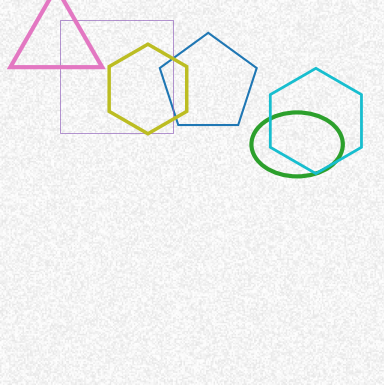[{"shape": "pentagon", "thickness": 1.5, "radius": 0.66, "center": [0.541, 0.782]}, {"shape": "oval", "thickness": 3, "radius": 0.59, "center": [0.772, 0.625]}, {"shape": "square", "thickness": 0.5, "radius": 0.73, "center": [0.303, 0.802]}, {"shape": "triangle", "thickness": 3, "radius": 0.69, "center": [0.146, 0.894]}, {"shape": "hexagon", "thickness": 2.5, "radius": 0.58, "center": [0.384, 0.769]}, {"shape": "hexagon", "thickness": 2, "radius": 0.68, "center": [0.82, 0.686]}]